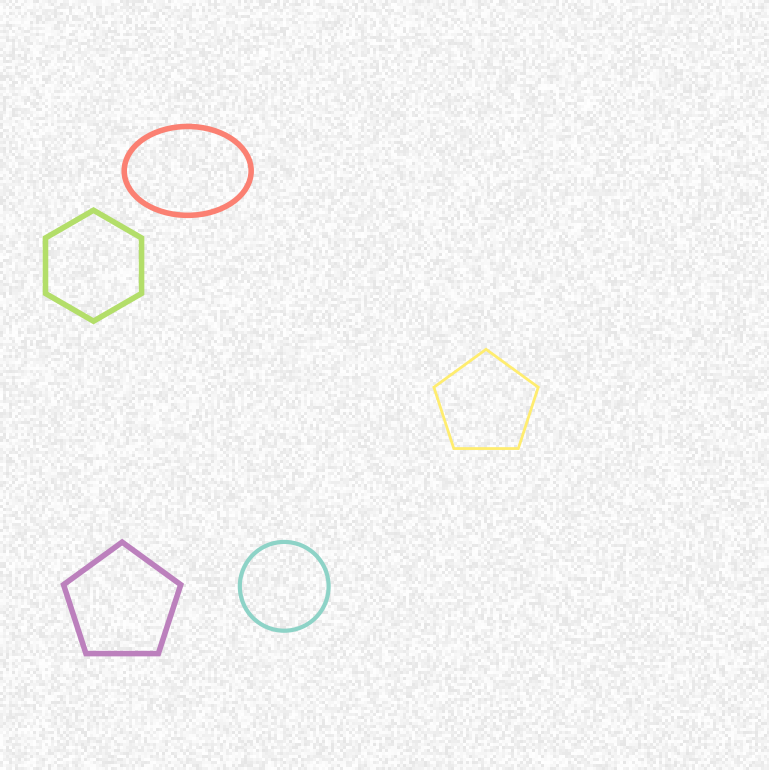[{"shape": "circle", "thickness": 1.5, "radius": 0.29, "center": [0.369, 0.239]}, {"shape": "oval", "thickness": 2, "radius": 0.41, "center": [0.244, 0.778]}, {"shape": "hexagon", "thickness": 2, "radius": 0.36, "center": [0.121, 0.655]}, {"shape": "pentagon", "thickness": 2, "radius": 0.4, "center": [0.159, 0.216]}, {"shape": "pentagon", "thickness": 1, "radius": 0.36, "center": [0.631, 0.475]}]